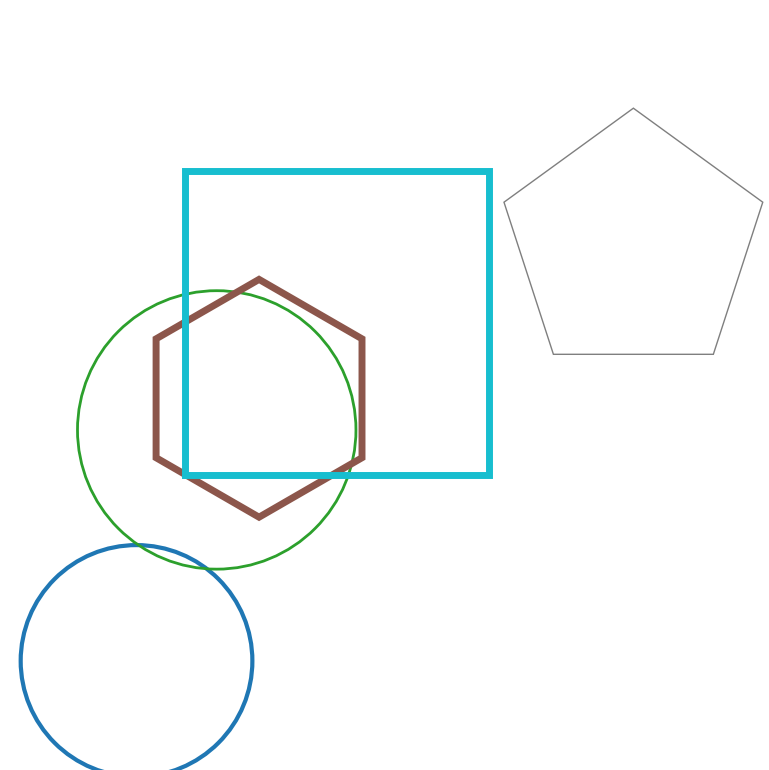[{"shape": "circle", "thickness": 1.5, "radius": 0.75, "center": [0.177, 0.142]}, {"shape": "circle", "thickness": 1, "radius": 0.9, "center": [0.281, 0.442]}, {"shape": "hexagon", "thickness": 2.5, "radius": 0.77, "center": [0.336, 0.483]}, {"shape": "pentagon", "thickness": 0.5, "radius": 0.88, "center": [0.823, 0.683]}, {"shape": "square", "thickness": 2.5, "radius": 0.99, "center": [0.438, 0.581]}]